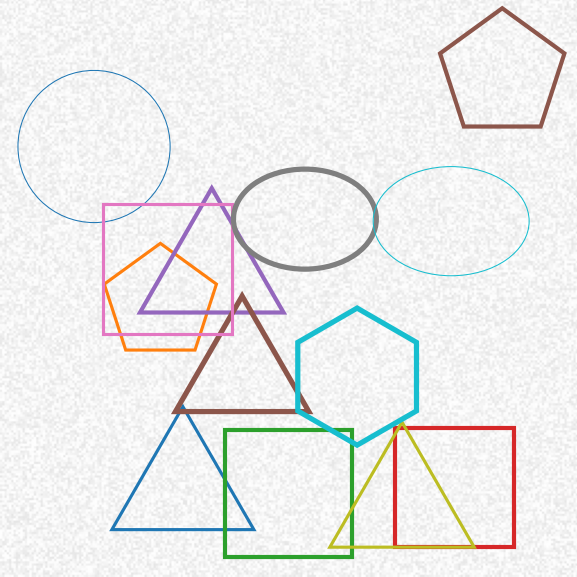[{"shape": "triangle", "thickness": 1.5, "radius": 0.71, "center": [0.317, 0.153]}, {"shape": "circle", "thickness": 0.5, "radius": 0.66, "center": [0.163, 0.745]}, {"shape": "pentagon", "thickness": 1.5, "radius": 0.51, "center": [0.278, 0.476]}, {"shape": "square", "thickness": 2, "radius": 0.55, "center": [0.499, 0.144]}, {"shape": "square", "thickness": 2, "radius": 0.51, "center": [0.787, 0.155]}, {"shape": "triangle", "thickness": 2, "radius": 0.72, "center": [0.367, 0.53]}, {"shape": "pentagon", "thickness": 2, "radius": 0.57, "center": [0.87, 0.872]}, {"shape": "triangle", "thickness": 2.5, "radius": 0.67, "center": [0.419, 0.353]}, {"shape": "square", "thickness": 1.5, "radius": 0.56, "center": [0.29, 0.533]}, {"shape": "oval", "thickness": 2.5, "radius": 0.62, "center": [0.528, 0.62]}, {"shape": "triangle", "thickness": 1.5, "radius": 0.72, "center": [0.696, 0.124]}, {"shape": "oval", "thickness": 0.5, "radius": 0.68, "center": [0.781, 0.616]}, {"shape": "hexagon", "thickness": 2.5, "radius": 0.59, "center": [0.618, 0.347]}]